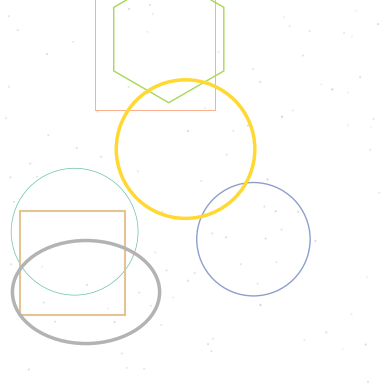[{"shape": "circle", "thickness": 0.5, "radius": 0.82, "center": [0.194, 0.398]}, {"shape": "square", "thickness": 0.5, "radius": 0.78, "center": [0.403, 0.871]}, {"shape": "circle", "thickness": 1, "radius": 0.74, "center": [0.658, 0.379]}, {"shape": "hexagon", "thickness": 1, "radius": 0.83, "center": [0.438, 0.898]}, {"shape": "circle", "thickness": 2.5, "radius": 0.9, "center": [0.482, 0.613]}, {"shape": "square", "thickness": 1.5, "radius": 0.68, "center": [0.189, 0.317]}, {"shape": "oval", "thickness": 2.5, "radius": 0.96, "center": [0.223, 0.241]}]